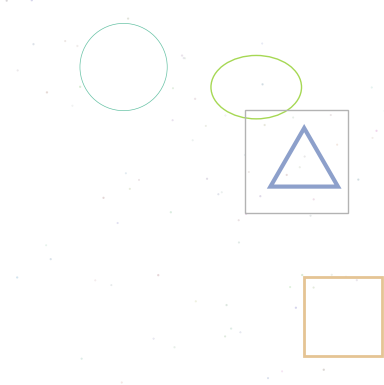[{"shape": "circle", "thickness": 0.5, "radius": 0.57, "center": [0.321, 0.826]}, {"shape": "triangle", "thickness": 3, "radius": 0.51, "center": [0.79, 0.566]}, {"shape": "oval", "thickness": 1, "radius": 0.59, "center": [0.666, 0.774]}, {"shape": "square", "thickness": 2, "radius": 0.51, "center": [0.89, 0.178]}, {"shape": "square", "thickness": 1, "radius": 0.67, "center": [0.771, 0.581]}]